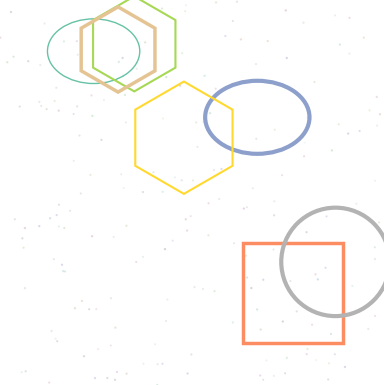[{"shape": "oval", "thickness": 1, "radius": 0.6, "center": [0.243, 0.867]}, {"shape": "square", "thickness": 2.5, "radius": 0.65, "center": [0.761, 0.239]}, {"shape": "oval", "thickness": 3, "radius": 0.68, "center": [0.668, 0.695]}, {"shape": "hexagon", "thickness": 1.5, "radius": 0.62, "center": [0.349, 0.886]}, {"shape": "hexagon", "thickness": 1.5, "radius": 0.73, "center": [0.478, 0.642]}, {"shape": "hexagon", "thickness": 2.5, "radius": 0.55, "center": [0.307, 0.871]}, {"shape": "circle", "thickness": 3, "radius": 0.7, "center": [0.871, 0.32]}]